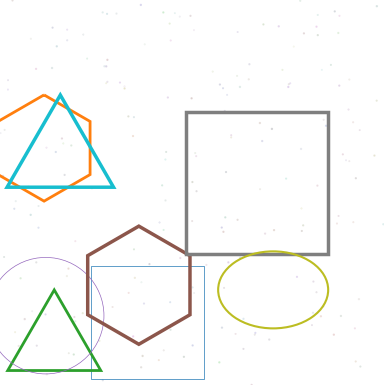[{"shape": "square", "thickness": 0.5, "radius": 0.73, "center": [0.384, 0.162]}, {"shape": "hexagon", "thickness": 2, "radius": 0.69, "center": [0.114, 0.616]}, {"shape": "triangle", "thickness": 2, "radius": 0.7, "center": [0.141, 0.107]}, {"shape": "circle", "thickness": 0.5, "radius": 0.76, "center": [0.119, 0.18]}, {"shape": "hexagon", "thickness": 2.5, "radius": 0.77, "center": [0.361, 0.259]}, {"shape": "square", "thickness": 2.5, "radius": 0.92, "center": [0.667, 0.525]}, {"shape": "oval", "thickness": 1.5, "radius": 0.71, "center": [0.71, 0.247]}, {"shape": "triangle", "thickness": 2.5, "radius": 0.8, "center": [0.157, 0.594]}]